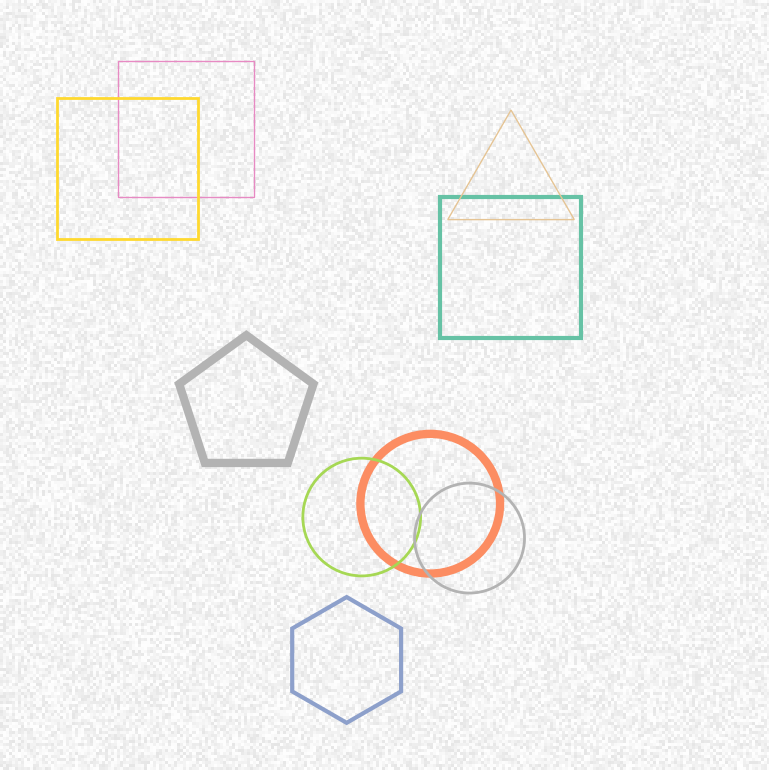[{"shape": "square", "thickness": 1.5, "radius": 0.46, "center": [0.663, 0.653]}, {"shape": "circle", "thickness": 3, "radius": 0.45, "center": [0.559, 0.346]}, {"shape": "hexagon", "thickness": 1.5, "radius": 0.41, "center": [0.45, 0.143]}, {"shape": "square", "thickness": 0.5, "radius": 0.44, "center": [0.241, 0.833]}, {"shape": "circle", "thickness": 1, "radius": 0.38, "center": [0.47, 0.329]}, {"shape": "square", "thickness": 1, "radius": 0.46, "center": [0.165, 0.781]}, {"shape": "triangle", "thickness": 0.5, "radius": 0.47, "center": [0.664, 0.762]}, {"shape": "pentagon", "thickness": 3, "radius": 0.46, "center": [0.32, 0.473]}, {"shape": "circle", "thickness": 1, "radius": 0.36, "center": [0.61, 0.301]}]